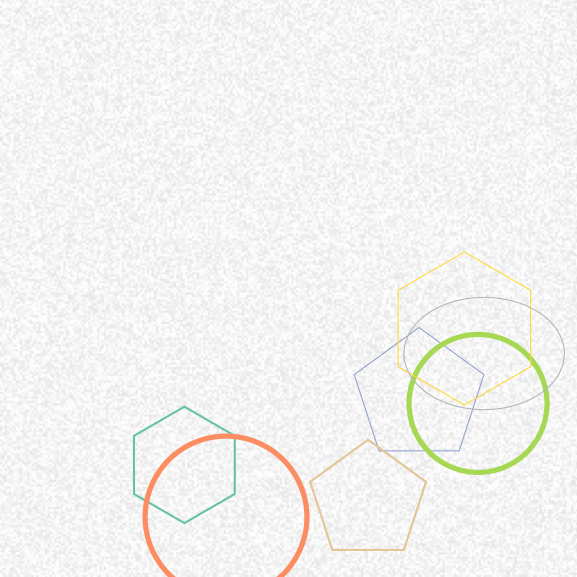[{"shape": "hexagon", "thickness": 1, "radius": 0.5, "center": [0.319, 0.194]}, {"shape": "circle", "thickness": 2.5, "radius": 0.7, "center": [0.391, 0.104]}, {"shape": "pentagon", "thickness": 0.5, "radius": 0.59, "center": [0.726, 0.314]}, {"shape": "circle", "thickness": 2.5, "radius": 0.6, "center": [0.828, 0.301]}, {"shape": "hexagon", "thickness": 0.5, "radius": 0.66, "center": [0.804, 0.43]}, {"shape": "pentagon", "thickness": 1, "radius": 0.53, "center": [0.637, 0.132]}, {"shape": "oval", "thickness": 0.5, "radius": 0.69, "center": [0.838, 0.387]}]